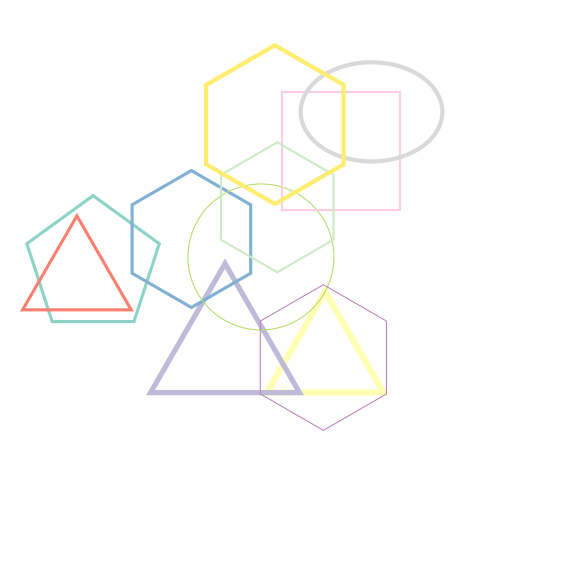[{"shape": "pentagon", "thickness": 1.5, "radius": 0.6, "center": [0.161, 0.54]}, {"shape": "triangle", "thickness": 3, "radius": 0.58, "center": [0.563, 0.378]}, {"shape": "triangle", "thickness": 2.5, "radius": 0.74, "center": [0.39, 0.394]}, {"shape": "triangle", "thickness": 1.5, "radius": 0.54, "center": [0.133, 0.517]}, {"shape": "hexagon", "thickness": 1.5, "radius": 0.59, "center": [0.331, 0.585]}, {"shape": "circle", "thickness": 0.5, "radius": 0.63, "center": [0.452, 0.554]}, {"shape": "square", "thickness": 1, "radius": 0.51, "center": [0.59, 0.737]}, {"shape": "oval", "thickness": 2, "radius": 0.61, "center": [0.643, 0.805]}, {"shape": "hexagon", "thickness": 0.5, "radius": 0.63, "center": [0.56, 0.38]}, {"shape": "hexagon", "thickness": 1, "radius": 0.56, "center": [0.48, 0.64]}, {"shape": "hexagon", "thickness": 2, "radius": 0.69, "center": [0.476, 0.783]}]